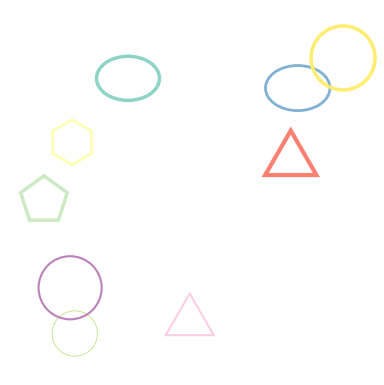[{"shape": "oval", "thickness": 2.5, "radius": 0.41, "center": [0.333, 0.797]}, {"shape": "hexagon", "thickness": 2, "radius": 0.29, "center": [0.187, 0.631]}, {"shape": "triangle", "thickness": 3, "radius": 0.38, "center": [0.755, 0.584]}, {"shape": "oval", "thickness": 2, "radius": 0.42, "center": [0.773, 0.771]}, {"shape": "circle", "thickness": 0.5, "radius": 0.29, "center": [0.194, 0.134]}, {"shape": "triangle", "thickness": 1.5, "radius": 0.36, "center": [0.493, 0.165]}, {"shape": "circle", "thickness": 1.5, "radius": 0.41, "center": [0.182, 0.253]}, {"shape": "pentagon", "thickness": 2.5, "radius": 0.32, "center": [0.114, 0.48]}, {"shape": "circle", "thickness": 2.5, "radius": 0.42, "center": [0.891, 0.849]}]